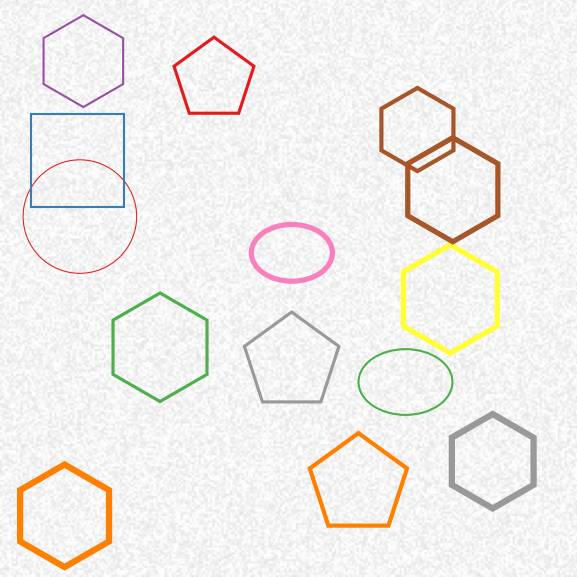[{"shape": "pentagon", "thickness": 1.5, "radius": 0.36, "center": [0.371, 0.862]}, {"shape": "circle", "thickness": 0.5, "radius": 0.49, "center": [0.138, 0.624]}, {"shape": "square", "thickness": 1, "radius": 0.4, "center": [0.134, 0.721]}, {"shape": "oval", "thickness": 1, "radius": 0.41, "center": [0.702, 0.338]}, {"shape": "hexagon", "thickness": 1.5, "radius": 0.47, "center": [0.277, 0.398]}, {"shape": "hexagon", "thickness": 1, "radius": 0.4, "center": [0.144, 0.893]}, {"shape": "pentagon", "thickness": 2, "radius": 0.44, "center": [0.621, 0.161]}, {"shape": "hexagon", "thickness": 3, "radius": 0.44, "center": [0.112, 0.106]}, {"shape": "hexagon", "thickness": 2.5, "radius": 0.47, "center": [0.78, 0.481]}, {"shape": "hexagon", "thickness": 2, "radius": 0.36, "center": [0.723, 0.775]}, {"shape": "hexagon", "thickness": 2.5, "radius": 0.45, "center": [0.784, 0.671]}, {"shape": "oval", "thickness": 2.5, "radius": 0.35, "center": [0.505, 0.561]}, {"shape": "pentagon", "thickness": 1.5, "radius": 0.43, "center": [0.505, 0.373]}, {"shape": "hexagon", "thickness": 3, "radius": 0.41, "center": [0.853, 0.2]}]